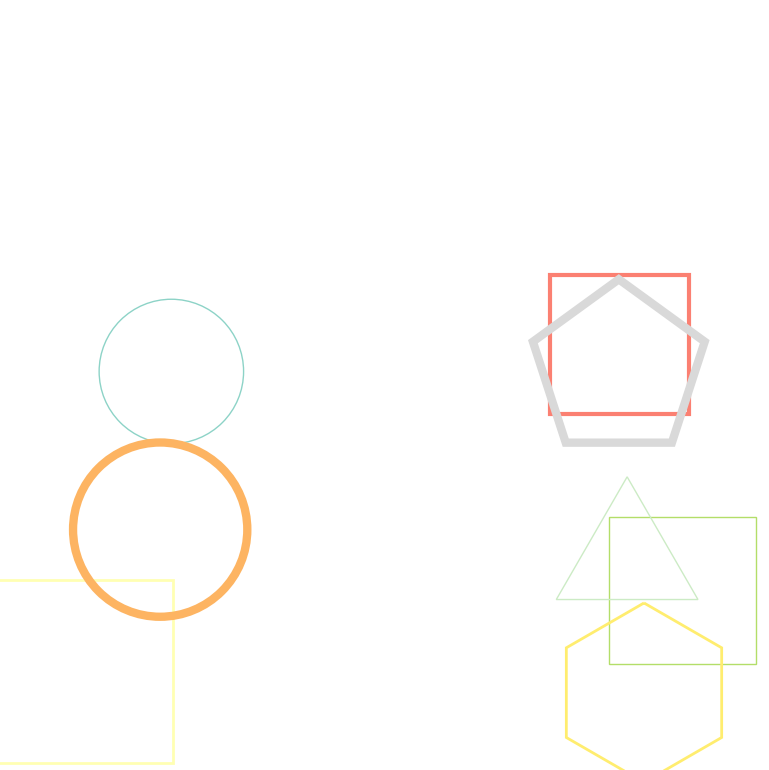[{"shape": "circle", "thickness": 0.5, "radius": 0.47, "center": [0.223, 0.518]}, {"shape": "square", "thickness": 1, "radius": 0.59, "center": [0.106, 0.128]}, {"shape": "square", "thickness": 1.5, "radius": 0.45, "center": [0.805, 0.552]}, {"shape": "circle", "thickness": 3, "radius": 0.57, "center": [0.208, 0.312]}, {"shape": "square", "thickness": 0.5, "radius": 0.48, "center": [0.887, 0.233]}, {"shape": "pentagon", "thickness": 3, "radius": 0.59, "center": [0.804, 0.52]}, {"shape": "triangle", "thickness": 0.5, "radius": 0.53, "center": [0.814, 0.275]}, {"shape": "hexagon", "thickness": 1, "radius": 0.58, "center": [0.836, 0.1]}]